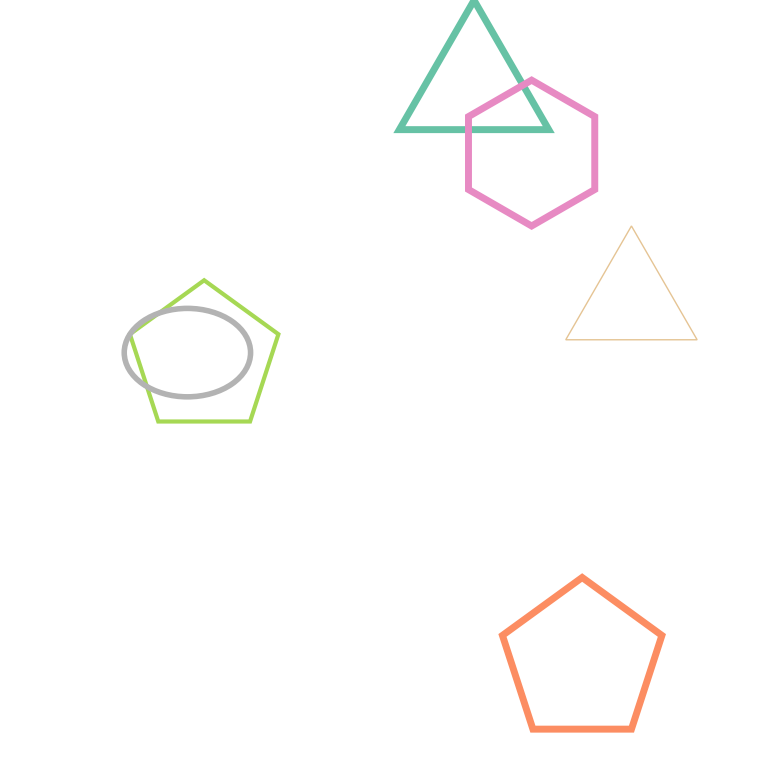[{"shape": "triangle", "thickness": 2.5, "radius": 0.56, "center": [0.616, 0.888]}, {"shape": "pentagon", "thickness": 2.5, "radius": 0.54, "center": [0.756, 0.141]}, {"shape": "hexagon", "thickness": 2.5, "radius": 0.47, "center": [0.69, 0.801]}, {"shape": "pentagon", "thickness": 1.5, "radius": 0.51, "center": [0.265, 0.535]}, {"shape": "triangle", "thickness": 0.5, "radius": 0.49, "center": [0.82, 0.608]}, {"shape": "oval", "thickness": 2, "radius": 0.41, "center": [0.243, 0.542]}]